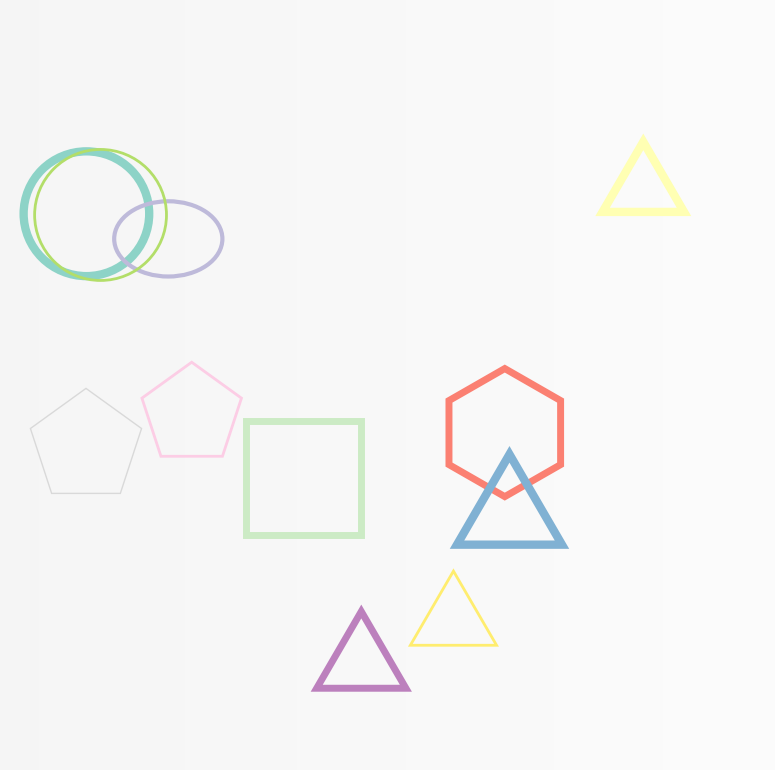[{"shape": "circle", "thickness": 3, "radius": 0.41, "center": [0.112, 0.722]}, {"shape": "triangle", "thickness": 3, "radius": 0.3, "center": [0.83, 0.755]}, {"shape": "oval", "thickness": 1.5, "radius": 0.35, "center": [0.217, 0.69]}, {"shape": "hexagon", "thickness": 2.5, "radius": 0.42, "center": [0.651, 0.438]}, {"shape": "triangle", "thickness": 3, "radius": 0.39, "center": [0.657, 0.332]}, {"shape": "circle", "thickness": 1, "radius": 0.43, "center": [0.13, 0.721]}, {"shape": "pentagon", "thickness": 1, "radius": 0.34, "center": [0.247, 0.462]}, {"shape": "pentagon", "thickness": 0.5, "radius": 0.38, "center": [0.111, 0.42]}, {"shape": "triangle", "thickness": 2.5, "radius": 0.33, "center": [0.466, 0.139]}, {"shape": "square", "thickness": 2.5, "radius": 0.37, "center": [0.392, 0.379]}, {"shape": "triangle", "thickness": 1, "radius": 0.32, "center": [0.585, 0.194]}]